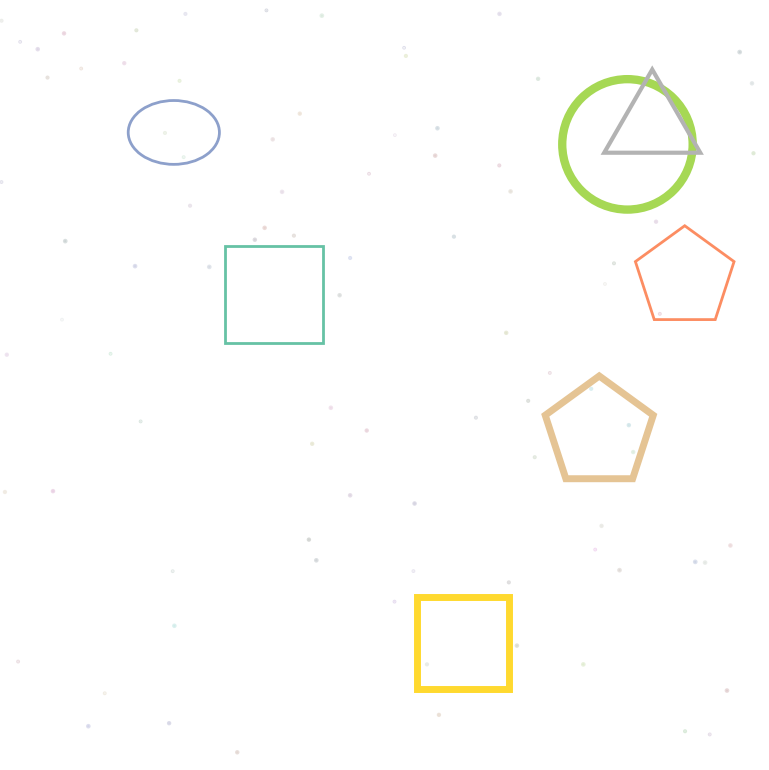[{"shape": "square", "thickness": 1, "radius": 0.32, "center": [0.356, 0.617]}, {"shape": "pentagon", "thickness": 1, "radius": 0.34, "center": [0.889, 0.639]}, {"shape": "oval", "thickness": 1, "radius": 0.3, "center": [0.226, 0.828]}, {"shape": "circle", "thickness": 3, "radius": 0.42, "center": [0.815, 0.813]}, {"shape": "square", "thickness": 2.5, "radius": 0.3, "center": [0.601, 0.165]}, {"shape": "pentagon", "thickness": 2.5, "radius": 0.37, "center": [0.778, 0.438]}, {"shape": "triangle", "thickness": 1.5, "radius": 0.36, "center": [0.847, 0.838]}]